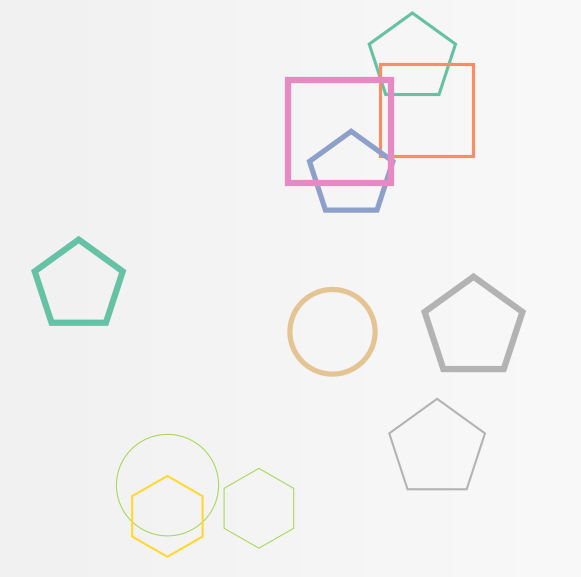[{"shape": "pentagon", "thickness": 1.5, "radius": 0.39, "center": [0.709, 0.899]}, {"shape": "pentagon", "thickness": 3, "radius": 0.4, "center": [0.135, 0.505]}, {"shape": "square", "thickness": 1.5, "radius": 0.4, "center": [0.733, 0.809]}, {"shape": "pentagon", "thickness": 2.5, "radius": 0.38, "center": [0.604, 0.696]}, {"shape": "square", "thickness": 3, "radius": 0.44, "center": [0.584, 0.772]}, {"shape": "circle", "thickness": 0.5, "radius": 0.44, "center": [0.288, 0.159]}, {"shape": "hexagon", "thickness": 0.5, "radius": 0.35, "center": [0.445, 0.119]}, {"shape": "hexagon", "thickness": 1, "radius": 0.35, "center": [0.288, 0.105]}, {"shape": "circle", "thickness": 2.5, "radius": 0.37, "center": [0.572, 0.425]}, {"shape": "pentagon", "thickness": 1, "radius": 0.43, "center": [0.752, 0.222]}, {"shape": "pentagon", "thickness": 3, "radius": 0.44, "center": [0.815, 0.432]}]